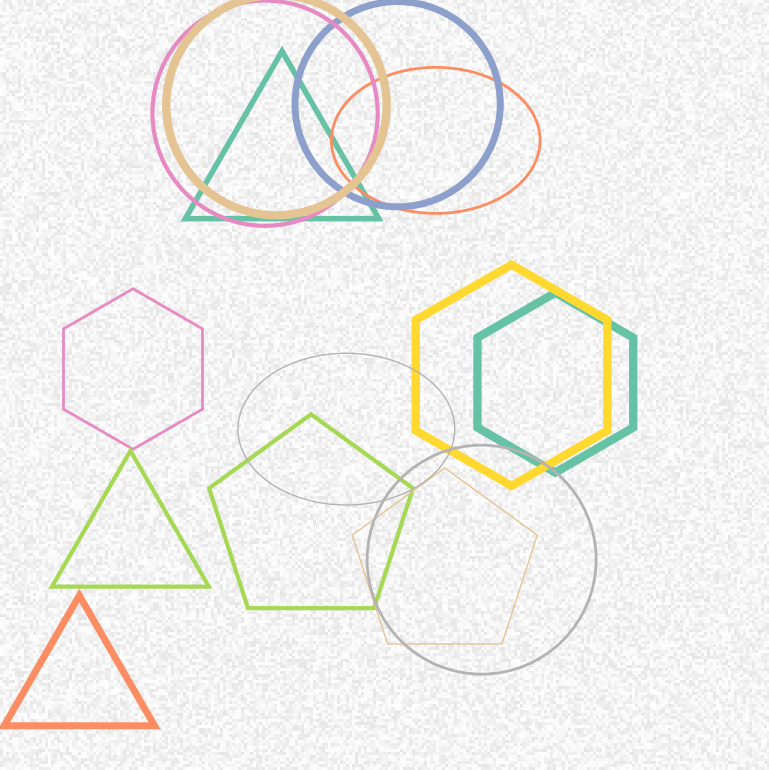[{"shape": "hexagon", "thickness": 3, "radius": 0.58, "center": [0.721, 0.503]}, {"shape": "triangle", "thickness": 2, "radius": 0.72, "center": [0.366, 0.789]}, {"shape": "triangle", "thickness": 2.5, "radius": 0.56, "center": [0.103, 0.114]}, {"shape": "oval", "thickness": 1, "radius": 0.68, "center": [0.566, 0.818]}, {"shape": "circle", "thickness": 2.5, "radius": 0.67, "center": [0.516, 0.865]}, {"shape": "circle", "thickness": 1.5, "radius": 0.73, "center": [0.344, 0.853]}, {"shape": "hexagon", "thickness": 1, "radius": 0.52, "center": [0.173, 0.521]}, {"shape": "triangle", "thickness": 1.5, "radius": 0.59, "center": [0.169, 0.297]}, {"shape": "pentagon", "thickness": 1.5, "radius": 0.7, "center": [0.404, 0.323]}, {"shape": "hexagon", "thickness": 3, "radius": 0.72, "center": [0.664, 0.513]}, {"shape": "pentagon", "thickness": 0.5, "radius": 0.63, "center": [0.578, 0.266]}, {"shape": "circle", "thickness": 3, "radius": 0.72, "center": [0.359, 0.863]}, {"shape": "oval", "thickness": 0.5, "radius": 0.7, "center": [0.45, 0.443]}, {"shape": "circle", "thickness": 1, "radius": 0.74, "center": [0.625, 0.273]}]